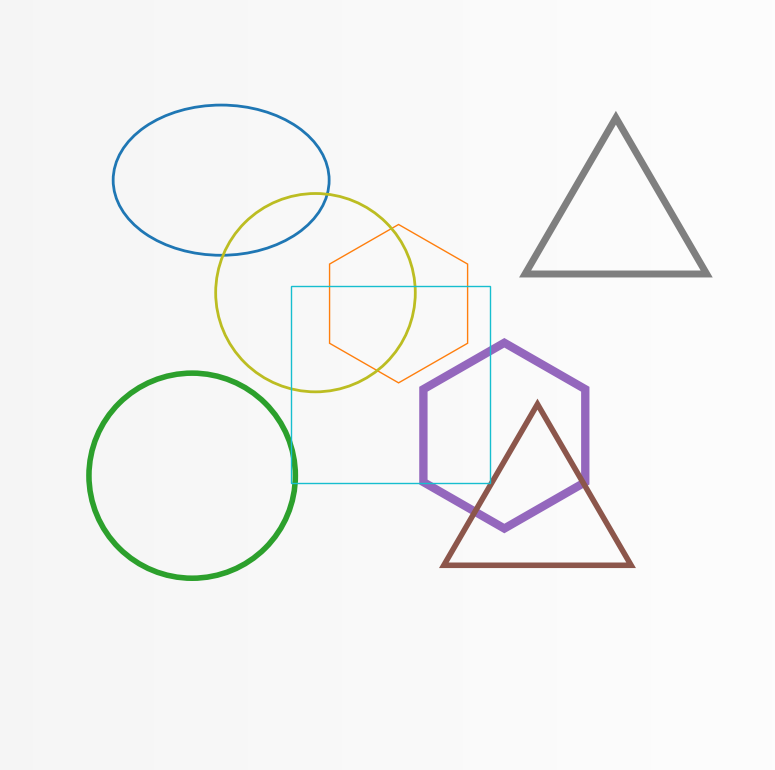[{"shape": "oval", "thickness": 1, "radius": 0.7, "center": [0.285, 0.766]}, {"shape": "hexagon", "thickness": 0.5, "radius": 0.51, "center": [0.514, 0.606]}, {"shape": "circle", "thickness": 2, "radius": 0.67, "center": [0.248, 0.382]}, {"shape": "hexagon", "thickness": 3, "radius": 0.6, "center": [0.651, 0.434]}, {"shape": "triangle", "thickness": 2, "radius": 0.7, "center": [0.694, 0.336]}, {"shape": "triangle", "thickness": 2.5, "radius": 0.68, "center": [0.795, 0.712]}, {"shape": "circle", "thickness": 1, "radius": 0.64, "center": [0.407, 0.62]}, {"shape": "square", "thickness": 0.5, "radius": 0.64, "center": [0.504, 0.501]}]